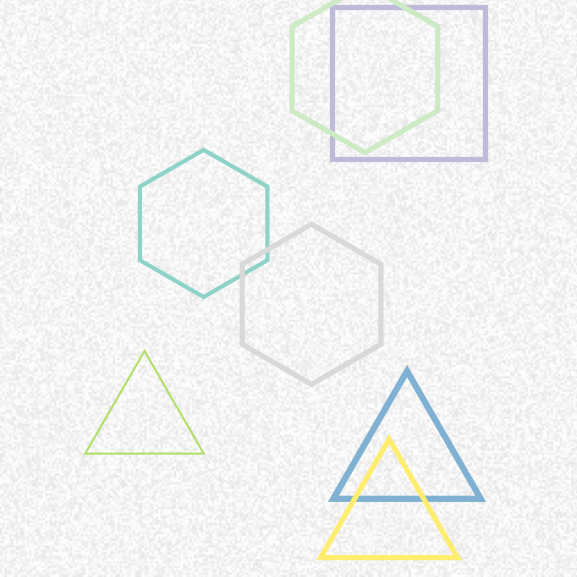[{"shape": "hexagon", "thickness": 2, "radius": 0.64, "center": [0.353, 0.612]}, {"shape": "square", "thickness": 2.5, "radius": 0.66, "center": [0.707, 0.855]}, {"shape": "triangle", "thickness": 3, "radius": 0.74, "center": [0.705, 0.209]}, {"shape": "triangle", "thickness": 1, "radius": 0.59, "center": [0.25, 0.273]}, {"shape": "hexagon", "thickness": 2.5, "radius": 0.69, "center": [0.539, 0.472]}, {"shape": "hexagon", "thickness": 2.5, "radius": 0.73, "center": [0.632, 0.88]}, {"shape": "triangle", "thickness": 2.5, "radius": 0.68, "center": [0.674, 0.102]}]